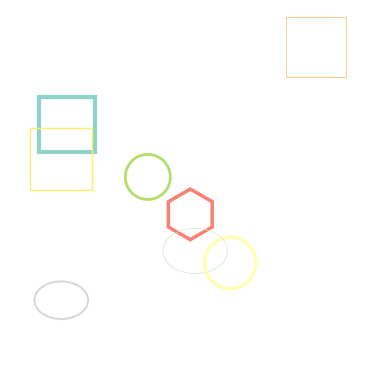[{"shape": "square", "thickness": 3, "radius": 0.36, "center": [0.175, 0.676]}, {"shape": "circle", "thickness": 2.5, "radius": 0.33, "center": [0.598, 0.317]}, {"shape": "hexagon", "thickness": 2.5, "radius": 0.33, "center": [0.494, 0.443]}, {"shape": "square", "thickness": 0.5, "radius": 0.39, "center": [0.82, 0.877]}, {"shape": "circle", "thickness": 2, "radius": 0.29, "center": [0.384, 0.54]}, {"shape": "oval", "thickness": 1.5, "radius": 0.35, "center": [0.159, 0.22]}, {"shape": "oval", "thickness": 0.5, "radius": 0.42, "center": [0.507, 0.348]}, {"shape": "square", "thickness": 1, "radius": 0.4, "center": [0.158, 0.588]}]